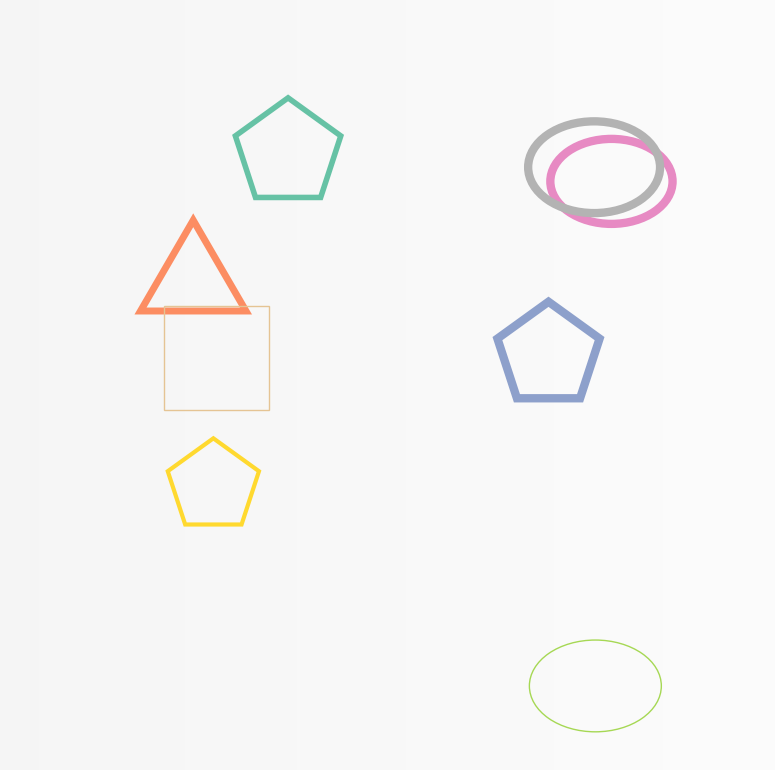[{"shape": "pentagon", "thickness": 2, "radius": 0.36, "center": [0.372, 0.801]}, {"shape": "triangle", "thickness": 2.5, "radius": 0.39, "center": [0.249, 0.635]}, {"shape": "pentagon", "thickness": 3, "radius": 0.35, "center": [0.708, 0.539]}, {"shape": "oval", "thickness": 3, "radius": 0.39, "center": [0.789, 0.764]}, {"shape": "oval", "thickness": 0.5, "radius": 0.43, "center": [0.768, 0.109]}, {"shape": "pentagon", "thickness": 1.5, "radius": 0.31, "center": [0.275, 0.369]}, {"shape": "square", "thickness": 0.5, "radius": 0.34, "center": [0.279, 0.535]}, {"shape": "oval", "thickness": 3, "radius": 0.43, "center": [0.767, 0.783]}]